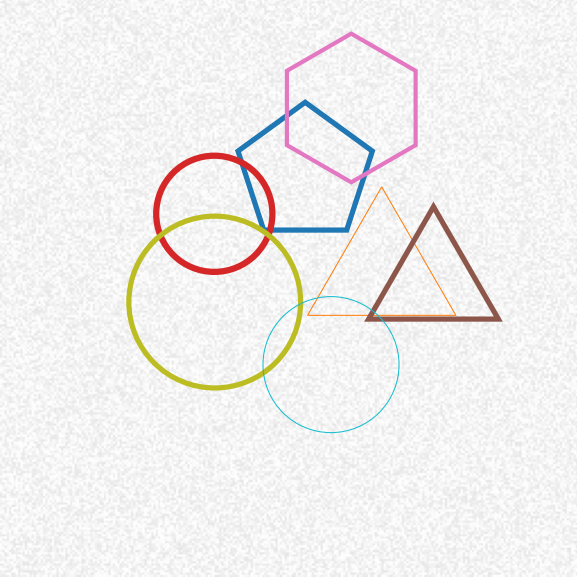[{"shape": "pentagon", "thickness": 2.5, "radius": 0.61, "center": [0.528, 0.7]}, {"shape": "triangle", "thickness": 0.5, "radius": 0.74, "center": [0.661, 0.527]}, {"shape": "circle", "thickness": 3, "radius": 0.5, "center": [0.371, 0.629]}, {"shape": "triangle", "thickness": 2.5, "radius": 0.65, "center": [0.751, 0.511]}, {"shape": "hexagon", "thickness": 2, "radius": 0.64, "center": [0.608, 0.812]}, {"shape": "circle", "thickness": 2.5, "radius": 0.74, "center": [0.372, 0.476]}, {"shape": "circle", "thickness": 0.5, "radius": 0.59, "center": [0.573, 0.368]}]